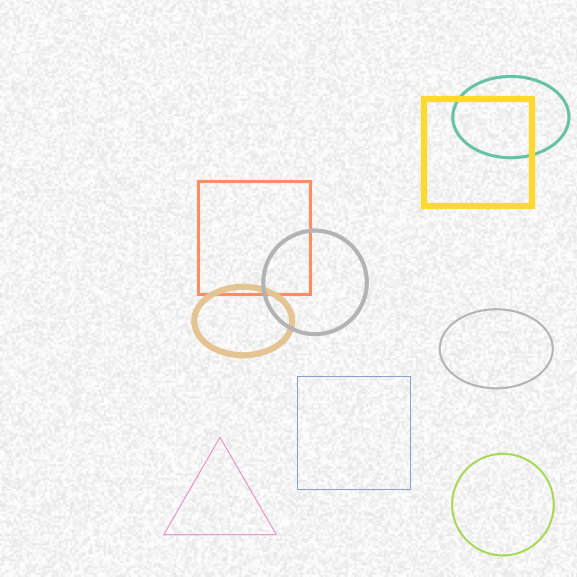[{"shape": "oval", "thickness": 1.5, "radius": 0.5, "center": [0.885, 0.796]}, {"shape": "square", "thickness": 1.5, "radius": 0.49, "center": [0.44, 0.588]}, {"shape": "square", "thickness": 0.5, "radius": 0.49, "center": [0.611, 0.25]}, {"shape": "triangle", "thickness": 0.5, "radius": 0.56, "center": [0.381, 0.13]}, {"shape": "circle", "thickness": 1, "radius": 0.44, "center": [0.871, 0.125]}, {"shape": "square", "thickness": 3, "radius": 0.46, "center": [0.828, 0.735]}, {"shape": "oval", "thickness": 3, "radius": 0.42, "center": [0.421, 0.443]}, {"shape": "oval", "thickness": 1, "radius": 0.49, "center": [0.859, 0.395]}, {"shape": "circle", "thickness": 2, "radius": 0.45, "center": [0.546, 0.51]}]